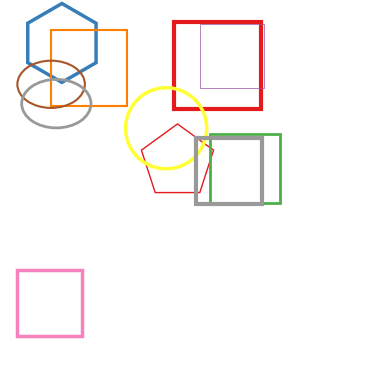[{"shape": "square", "thickness": 3, "radius": 0.56, "center": [0.565, 0.829]}, {"shape": "pentagon", "thickness": 1, "radius": 0.49, "center": [0.461, 0.58]}, {"shape": "hexagon", "thickness": 2.5, "radius": 0.51, "center": [0.161, 0.888]}, {"shape": "square", "thickness": 2, "radius": 0.45, "center": [0.636, 0.563]}, {"shape": "square", "thickness": 0.5, "radius": 0.41, "center": [0.603, 0.854]}, {"shape": "square", "thickness": 1.5, "radius": 0.49, "center": [0.231, 0.823]}, {"shape": "circle", "thickness": 2.5, "radius": 0.53, "center": [0.432, 0.667]}, {"shape": "oval", "thickness": 1.5, "radius": 0.44, "center": [0.133, 0.781]}, {"shape": "square", "thickness": 2.5, "radius": 0.43, "center": [0.129, 0.214]}, {"shape": "square", "thickness": 3, "radius": 0.43, "center": [0.595, 0.556]}, {"shape": "oval", "thickness": 2, "radius": 0.45, "center": [0.146, 0.731]}]